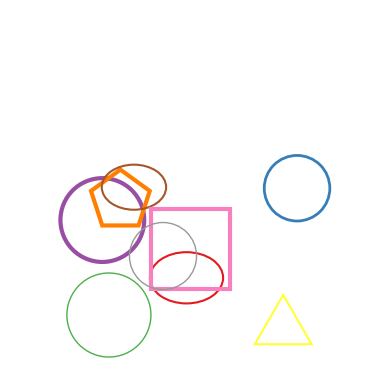[{"shape": "oval", "thickness": 1.5, "radius": 0.48, "center": [0.484, 0.278]}, {"shape": "circle", "thickness": 2, "radius": 0.43, "center": [0.772, 0.511]}, {"shape": "circle", "thickness": 1, "radius": 0.55, "center": [0.283, 0.182]}, {"shape": "circle", "thickness": 3, "radius": 0.54, "center": [0.266, 0.428]}, {"shape": "pentagon", "thickness": 3, "radius": 0.4, "center": [0.313, 0.479]}, {"shape": "triangle", "thickness": 1.5, "radius": 0.43, "center": [0.736, 0.149]}, {"shape": "oval", "thickness": 1.5, "radius": 0.42, "center": [0.348, 0.514]}, {"shape": "square", "thickness": 3, "radius": 0.51, "center": [0.494, 0.353]}, {"shape": "circle", "thickness": 1, "radius": 0.44, "center": [0.423, 0.335]}]